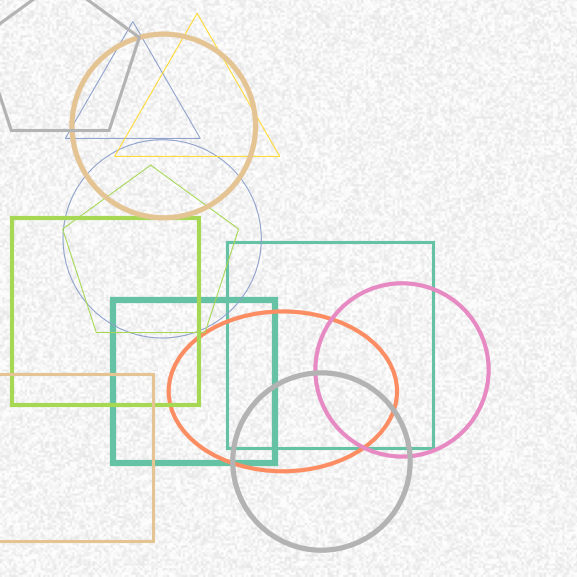[{"shape": "square", "thickness": 1.5, "radius": 0.89, "center": [0.571, 0.401]}, {"shape": "square", "thickness": 3, "radius": 0.7, "center": [0.336, 0.339]}, {"shape": "oval", "thickness": 2, "radius": 0.99, "center": [0.49, 0.321]}, {"shape": "triangle", "thickness": 0.5, "radius": 0.67, "center": [0.23, 0.827]}, {"shape": "circle", "thickness": 0.5, "radius": 0.86, "center": [0.281, 0.586]}, {"shape": "circle", "thickness": 2, "radius": 0.75, "center": [0.696, 0.359]}, {"shape": "pentagon", "thickness": 0.5, "radius": 0.8, "center": [0.261, 0.553]}, {"shape": "square", "thickness": 2, "radius": 0.81, "center": [0.183, 0.46]}, {"shape": "triangle", "thickness": 0.5, "radius": 0.83, "center": [0.341, 0.811]}, {"shape": "circle", "thickness": 2.5, "radius": 0.79, "center": [0.284, 0.781]}, {"shape": "square", "thickness": 1.5, "radius": 0.73, "center": [0.12, 0.207]}, {"shape": "pentagon", "thickness": 1.5, "radius": 0.72, "center": [0.104, 0.89]}, {"shape": "circle", "thickness": 2.5, "radius": 0.77, "center": [0.557, 0.2]}]